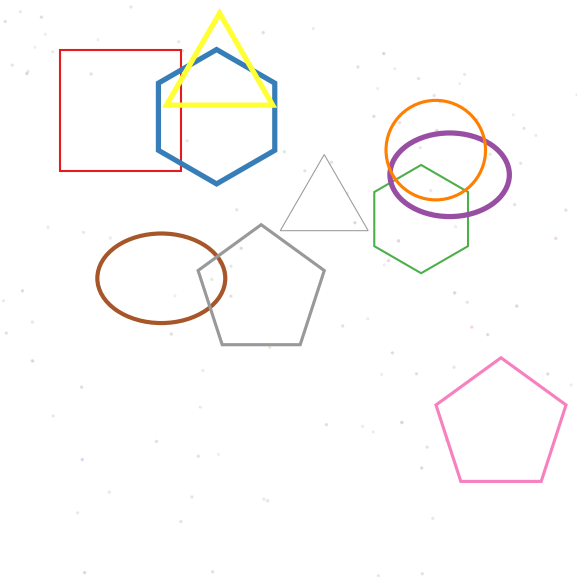[{"shape": "square", "thickness": 1, "radius": 0.52, "center": [0.209, 0.807]}, {"shape": "hexagon", "thickness": 2.5, "radius": 0.58, "center": [0.375, 0.797]}, {"shape": "hexagon", "thickness": 1, "radius": 0.47, "center": [0.729, 0.62]}, {"shape": "oval", "thickness": 2.5, "radius": 0.52, "center": [0.779, 0.696]}, {"shape": "circle", "thickness": 1.5, "radius": 0.43, "center": [0.755, 0.739]}, {"shape": "triangle", "thickness": 2.5, "radius": 0.53, "center": [0.38, 0.87]}, {"shape": "oval", "thickness": 2, "radius": 0.55, "center": [0.279, 0.517]}, {"shape": "pentagon", "thickness": 1.5, "radius": 0.59, "center": [0.868, 0.261]}, {"shape": "pentagon", "thickness": 1.5, "radius": 0.57, "center": [0.452, 0.495]}, {"shape": "triangle", "thickness": 0.5, "radius": 0.44, "center": [0.561, 0.644]}]